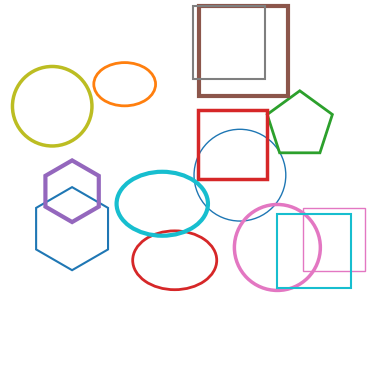[{"shape": "hexagon", "thickness": 1.5, "radius": 0.54, "center": [0.187, 0.406]}, {"shape": "circle", "thickness": 1, "radius": 0.6, "center": [0.623, 0.545]}, {"shape": "oval", "thickness": 2, "radius": 0.4, "center": [0.324, 0.781]}, {"shape": "pentagon", "thickness": 2, "radius": 0.45, "center": [0.779, 0.675]}, {"shape": "square", "thickness": 2.5, "radius": 0.45, "center": [0.604, 0.624]}, {"shape": "oval", "thickness": 2, "radius": 0.55, "center": [0.454, 0.324]}, {"shape": "hexagon", "thickness": 3, "radius": 0.4, "center": [0.187, 0.503]}, {"shape": "square", "thickness": 3, "radius": 0.58, "center": [0.633, 0.867]}, {"shape": "square", "thickness": 1, "radius": 0.4, "center": [0.868, 0.378]}, {"shape": "circle", "thickness": 2.5, "radius": 0.56, "center": [0.72, 0.357]}, {"shape": "square", "thickness": 1.5, "radius": 0.47, "center": [0.595, 0.89]}, {"shape": "circle", "thickness": 2.5, "radius": 0.52, "center": [0.136, 0.724]}, {"shape": "square", "thickness": 1.5, "radius": 0.48, "center": [0.815, 0.348]}, {"shape": "oval", "thickness": 3, "radius": 0.59, "center": [0.421, 0.471]}]